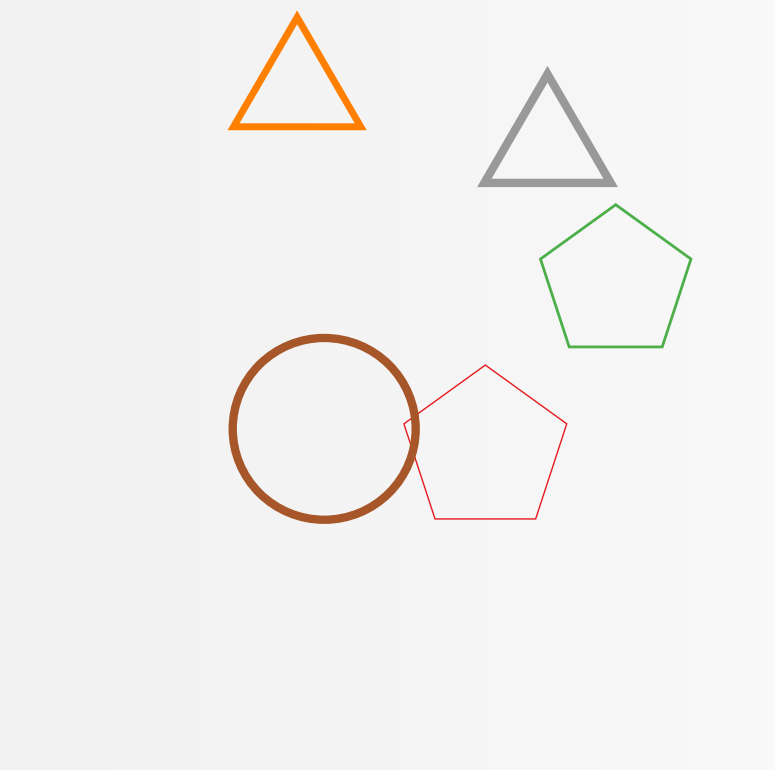[{"shape": "pentagon", "thickness": 0.5, "radius": 0.55, "center": [0.626, 0.415]}, {"shape": "pentagon", "thickness": 1, "radius": 0.51, "center": [0.794, 0.632]}, {"shape": "triangle", "thickness": 2.5, "radius": 0.47, "center": [0.383, 0.883]}, {"shape": "circle", "thickness": 3, "radius": 0.59, "center": [0.418, 0.443]}, {"shape": "triangle", "thickness": 3, "radius": 0.47, "center": [0.706, 0.81]}]